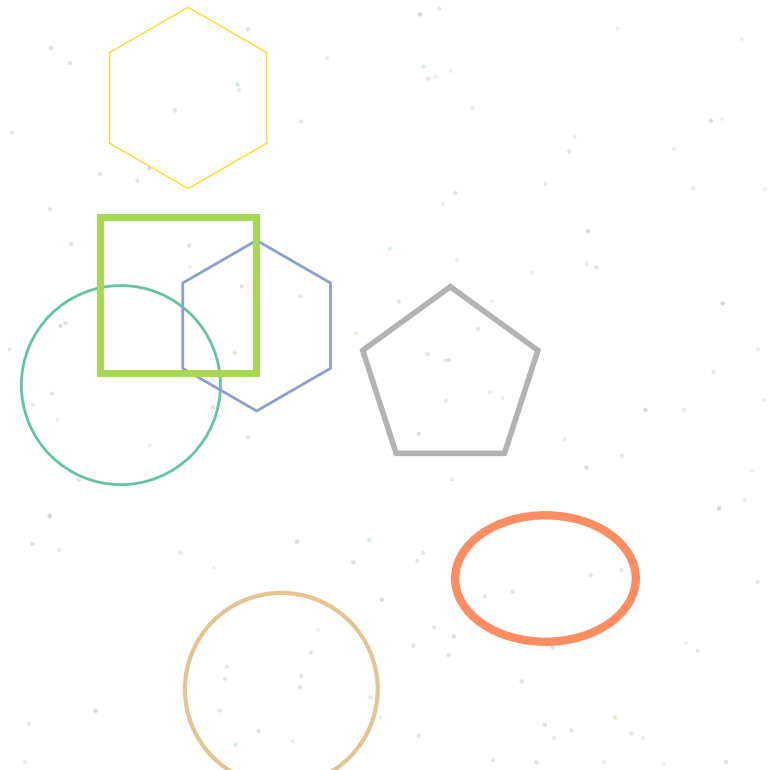[{"shape": "circle", "thickness": 1, "radius": 0.65, "center": [0.157, 0.5]}, {"shape": "oval", "thickness": 3, "radius": 0.59, "center": [0.708, 0.249]}, {"shape": "hexagon", "thickness": 1, "radius": 0.55, "center": [0.333, 0.577]}, {"shape": "square", "thickness": 2.5, "radius": 0.51, "center": [0.231, 0.617]}, {"shape": "hexagon", "thickness": 0.5, "radius": 0.59, "center": [0.244, 0.873]}, {"shape": "circle", "thickness": 1.5, "radius": 0.63, "center": [0.365, 0.105]}, {"shape": "pentagon", "thickness": 2, "radius": 0.6, "center": [0.585, 0.508]}]